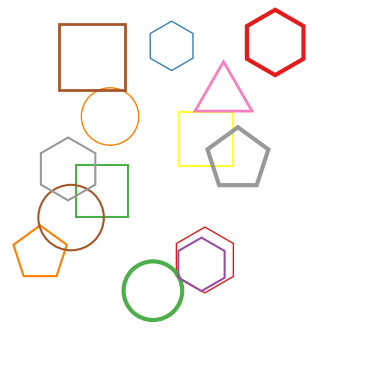[{"shape": "hexagon", "thickness": 3, "radius": 0.42, "center": [0.715, 0.89]}, {"shape": "hexagon", "thickness": 1, "radius": 0.43, "center": [0.532, 0.325]}, {"shape": "hexagon", "thickness": 1, "radius": 0.32, "center": [0.446, 0.881]}, {"shape": "square", "thickness": 1.5, "radius": 0.33, "center": [0.265, 0.504]}, {"shape": "circle", "thickness": 3, "radius": 0.38, "center": [0.397, 0.245]}, {"shape": "hexagon", "thickness": 1.5, "radius": 0.35, "center": [0.523, 0.313]}, {"shape": "pentagon", "thickness": 1.5, "radius": 0.36, "center": [0.104, 0.342]}, {"shape": "circle", "thickness": 1, "radius": 0.37, "center": [0.286, 0.697]}, {"shape": "square", "thickness": 1.5, "radius": 0.35, "center": [0.535, 0.64]}, {"shape": "circle", "thickness": 1.5, "radius": 0.43, "center": [0.185, 0.435]}, {"shape": "square", "thickness": 2, "radius": 0.43, "center": [0.238, 0.853]}, {"shape": "triangle", "thickness": 2, "radius": 0.43, "center": [0.58, 0.754]}, {"shape": "hexagon", "thickness": 1.5, "radius": 0.41, "center": [0.177, 0.561]}, {"shape": "pentagon", "thickness": 3, "radius": 0.42, "center": [0.618, 0.586]}]